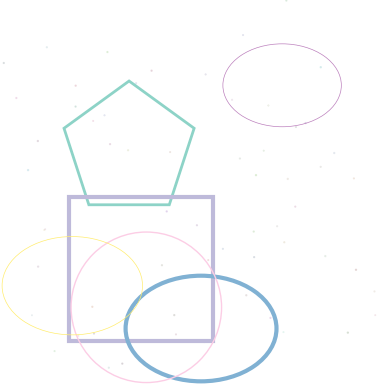[{"shape": "pentagon", "thickness": 2, "radius": 0.89, "center": [0.335, 0.612]}, {"shape": "square", "thickness": 3, "radius": 0.94, "center": [0.365, 0.302]}, {"shape": "oval", "thickness": 3, "radius": 0.98, "center": [0.522, 0.147]}, {"shape": "circle", "thickness": 1, "radius": 0.98, "center": [0.38, 0.202]}, {"shape": "oval", "thickness": 0.5, "radius": 0.77, "center": [0.733, 0.778]}, {"shape": "oval", "thickness": 0.5, "radius": 0.91, "center": [0.188, 0.258]}]